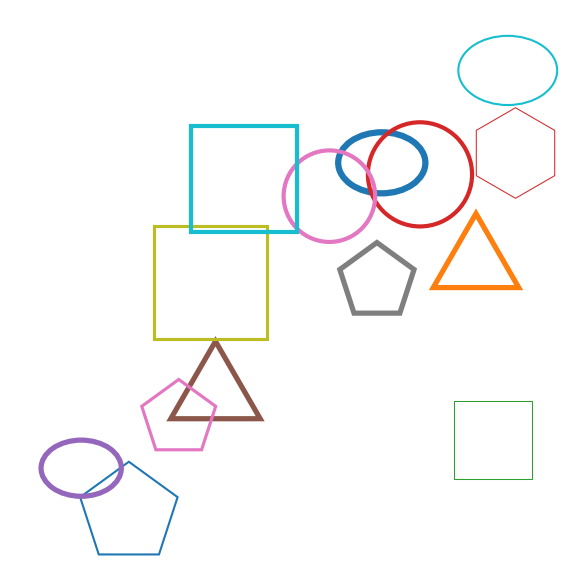[{"shape": "oval", "thickness": 3, "radius": 0.38, "center": [0.661, 0.717]}, {"shape": "pentagon", "thickness": 1, "radius": 0.44, "center": [0.223, 0.111]}, {"shape": "triangle", "thickness": 2.5, "radius": 0.43, "center": [0.824, 0.544]}, {"shape": "square", "thickness": 0.5, "radius": 0.34, "center": [0.854, 0.237]}, {"shape": "hexagon", "thickness": 0.5, "radius": 0.39, "center": [0.893, 0.734]}, {"shape": "circle", "thickness": 2, "radius": 0.45, "center": [0.727, 0.697]}, {"shape": "oval", "thickness": 2.5, "radius": 0.35, "center": [0.141, 0.188]}, {"shape": "triangle", "thickness": 2.5, "radius": 0.45, "center": [0.373, 0.319]}, {"shape": "pentagon", "thickness": 1.5, "radius": 0.34, "center": [0.309, 0.275]}, {"shape": "circle", "thickness": 2, "radius": 0.4, "center": [0.57, 0.659]}, {"shape": "pentagon", "thickness": 2.5, "radius": 0.34, "center": [0.653, 0.512]}, {"shape": "square", "thickness": 1.5, "radius": 0.49, "center": [0.365, 0.51]}, {"shape": "oval", "thickness": 1, "radius": 0.43, "center": [0.879, 0.877]}, {"shape": "square", "thickness": 2, "radius": 0.46, "center": [0.422, 0.689]}]